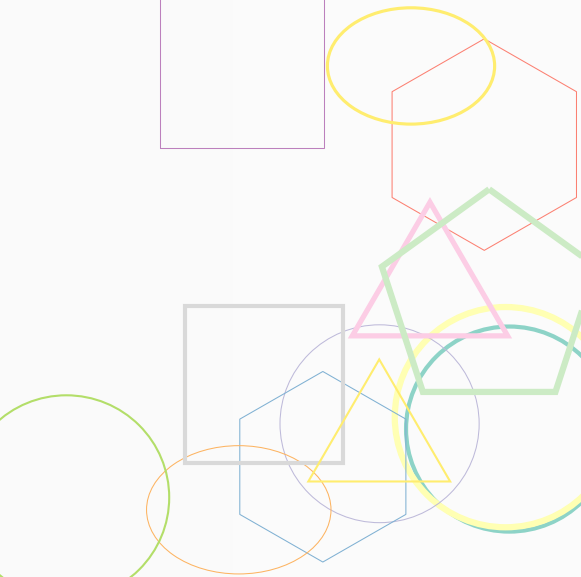[{"shape": "circle", "thickness": 2, "radius": 0.89, "center": [0.876, 0.256]}, {"shape": "circle", "thickness": 3, "radius": 0.95, "center": [0.87, 0.277]}, {"shape": "circle", "thickness": 0.5, "radius": 0.86, "center": [0.653, 0.265]}, {"shape": "hexagon", "thickness": 0.5, "radius": 0.92, "center": [0.833, 0.749]}, {"shape": "hexagon", "thickness": 0.5, "radius": 0.82, "center": [0.555, 0.191]}, {"shape": "oval", "thickness": 0.5, "radius": 0.79, "center": [0.411, 0.116]}, {"shape": "circle", "thickness": 1, "radius": 0.88, "center": [0.114, 0.138]}, {"shape": "triangle", "thickness": 2.5, "radius": 0.77, "center": [0.74, 0.495]}, {"shape": "square", "thickness": 2, "radius": 0.68, "center": [0.454, 0.333]}, {"shape": "square", "thickness": 0.5, "radius": 0.71, "center": [0.416, 0.885]}, {"shape": "pentagon", "thickness": 3, "radius": 0.97, "center": [0.842, 0.477]}, {"shape": "triangle", "thickness": 1, "radius": 0.7, "center": [0.652, 0.236]}, {"shape": "oval", "thickness": 1.5, "radius": 0.72, "center": [0.707, 0.885]}]